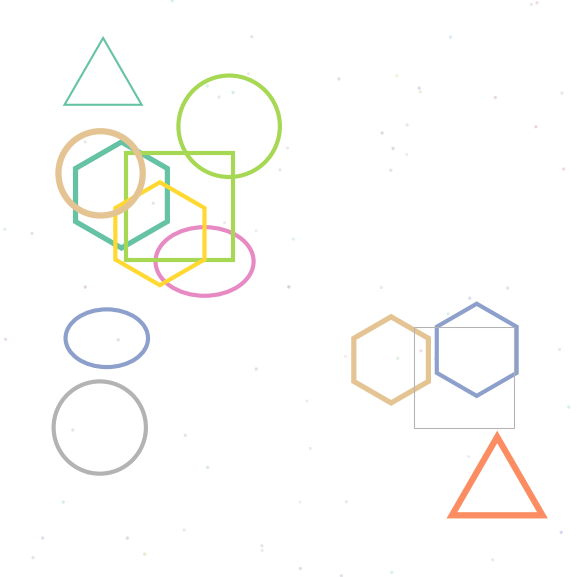[{"shape": "triangle", "thickness": 1, "radius": 0.39, "center": [0.179, 0.856]}, {"shape": "hexagon", "thickness": 2.5, "radius": 0.46, "center": [0.21, 0.661]}, {"shape": "triangle", "thickness": 3, "radius": 0.45, "center": [0.861, 0.152]}, {"shape": "oval", "thickness": 2, "radius": 0.36, "center": [0.185, 0.413]}, {"shape": "hexagon", "thickness": 2, "radius": 0.4, "center": [0.825, 0.393]}, {"shape": "oval", "thickness": 2, "radius": 0.42, "center": [0.354, 0.546]}, {"shape": "square", "thickness": 2, "radius": 0.46, "center": [0.311, 0.642]}, {"shape": "circle", "thickness": 2, "radius": 0.44, "center": [0.397, 0.78]}, {"shape": "hexagon", "thickness": 2, "radius": 0.45, "center": [0.277, 0.594]}, {"shape": "hexagon", "thickness": 2.5, "radius": 0.37, "center": [0.677, 0.376]}, {"shape": "circle", "thickness": 3, "radius": 0.36, "center": [0.174, 0.699]}, {"shape": "square", "thickness": 0.5, "radius": 0.43, "center": [0.803, 0.346]}, {"shape": "circle", "thickness": 2, "radius": 0.4, "center": [0.173, 0.259]}]